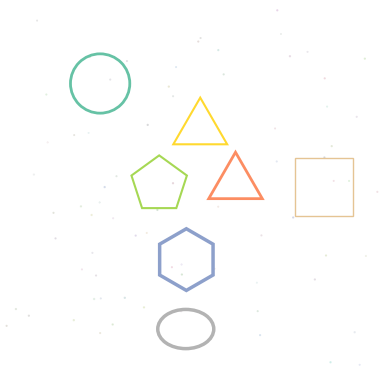[{"shape": "circle", "thickness": 2, "radius": 0.39, "center": [0.26, 0.783]}, {"shape": "triangle", "thickness": 2, "radius": 0.4, "center": [0.612, 0.524]}, {"shape": "hexagon", "thickness": 2.5, "radius": 0.4, "center": [0.484, 0.326]}, {"shape": "pentagon", "thickness": 1.5, "radius": 0.38, "center": [0.413, 0.521]}, {"shape": "triangle", "thickness": 1.5, "radius": 0.4, "center": [0.52, 0.666]}, {"shape": "square", "thickness": 1, "radius": 0.38, "center": [0.841, 0.515]}, {"shape": "oval", "thickness": 2.5, "radius": 0.36, "center": [0.483, 0.145]}]